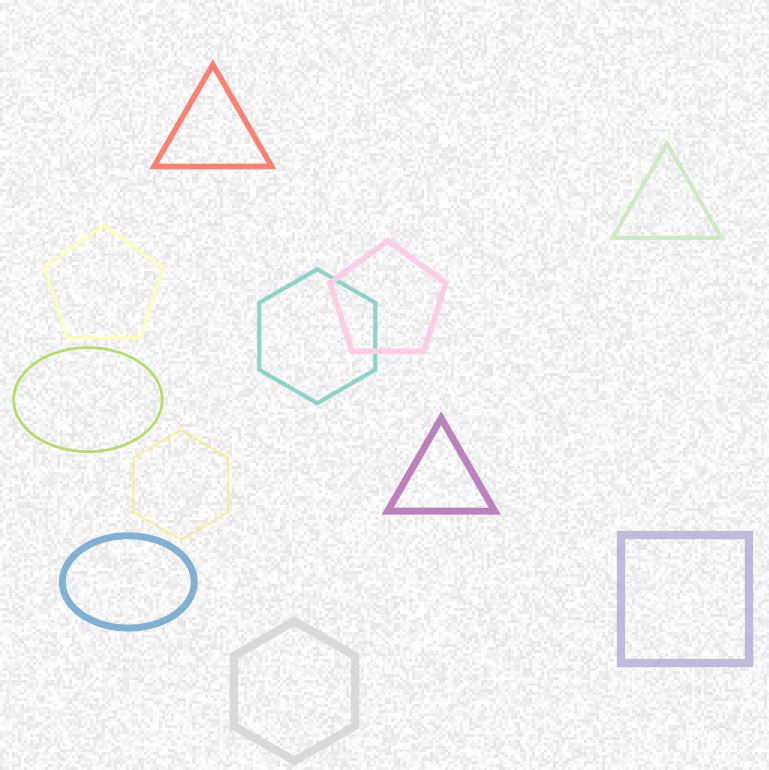[{"shape": "hexagon", "thickness": 1.5, "radius": 0.44, "center": [0.412, 0.563]}, {"shape": "pentagon", "thickness": 1, "radius": 0.4, "center": [0.135, 0.627]}, {"shape": "square", "thickness": 3, "radius": 0.42, "center": [0.89, 0.222]}, {"shape": "triangle", "thickness": 2, "radius": 0.44, "center": [0.276, 0.828]}, {"shape": "oval", "thickness": 2.5, "radius": 0.43, "center": [0.167, 0.244]}, {"shape": "oval", "thickness": 1, "radius": 0.48, "center": [0.114, 0.481]}, {"shape": "pentagon", "thickness": 2, "radius": 0.4, "center": [0.504, 0.608]}, {"shape": "hexagon", "thickness": 3, "radius": 0.45, "center": [0.382, 0.103]}, {"shape": "triangle", "thickness": 2.5, "radius": 0.4, "center": [0.573, 0.376]}, {"shape": "triangle", "thickness": 1.5, "radius": 0.41, "center": [0.866, 0.732]}, {"shape": "hexagon", "thickness": 0.5, "radius": 0.35, "center": [0.235, 0.37]}]